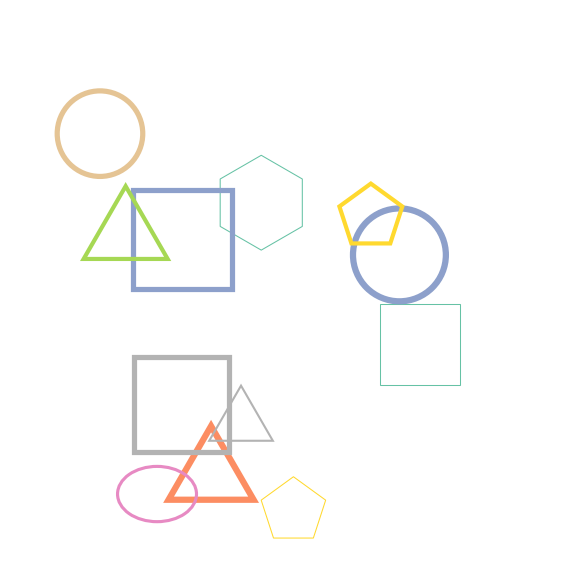[{"shape": "hexagon", "thickness": 0.5, "radius": 0.41, "center": [0.452, 0.648]}, {"shape": "square", "thickness": 0.5, "radius": 0.35, "center": [0.727, 0.403]}, {"shape": "triangle", "thickness": 3, "radius": 0.43, "center": [0.366, 0.176]}, {"shape": "circle", "thickness": 3, "radius": 0.4, "center": [0.692, 0.558]}, {"shape": "square", "thickness": 2.5, "radius": 0.43, "center": [0.316, 0.585]}, {"shape": "oval", "thickness": 1.5, "radius": 0.34, "center": [0.272, 0.144]}, {"shape": "triangle", "thickness": 2, "radius": 0.42, "center": [0.218, 0.593]}, {"shape": "pentagon", "thickness": 2, "radius": 0.29, "center": [0.642, 0.624]}, {"shape": "pentagon", "thickness": 0.5, "radius": 0.29, "center": [0.508, 0.115]}, {"shape": "circle", "thickness": 2.5, "radius": 0.37, "center": [0.173, 0.768]}, {"shape": "triangle", "thickness": 1, "radius": 0.32, "center": [0.417, 0.268]}, {"shape": "square", "thickness": 2.5, "radius": 0.41, "center": [0.314, 0.299]}]